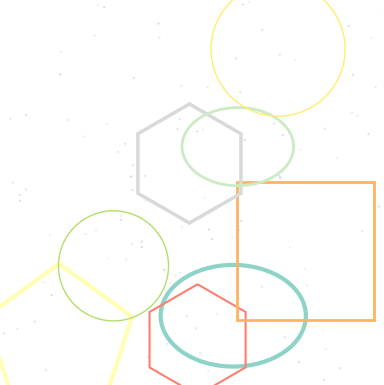[{"shape": "oval", "thickness": 3, "radius": 0.94, "center": [0.606, 0.18]}, {"shape": "pentagon", "thickness": 3, "radius": 1.0, "center": [0.153, 0.116]}, {"shape": "hexagon", "thickness": 1.5, "radius": 0.72, "center": [0.513, 0.118]}, {"shape": "square", "thickness": 2, "radius": 0.89, "center": [0.794, 0.348]}, {"shape": "circle", "thickness": 1, "radius": 0.72, "center": [0.295, 0.31]}, {"shape": "hexagon", "thickness": 2.5, "radius": 0.77, "center": [0.492, 0.575]}, {"shape": "oval", "thickness": 2, "radius": 0.73, "center": [0.618, 0.619]}, {"shape": "circle", "thickness": 1, "radius": 0.87, "center": [0.722, 0.872]}]